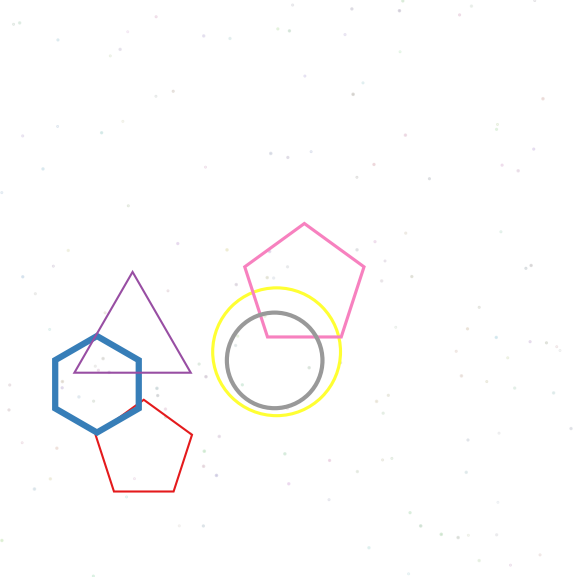[{"shape": "pentagon", "thickness": 1, "radius": 0.44, "center": [0.249, 0.219]}, {"shape": "hexagon", "thickness": 3, "radius": 0.42, "center": [0.168, 0.334]}, {"shape": "triangle", "thickness": 1, "radius": 0.58, "center": [0.23, 0.412]}, {"shape": "circle", "thickness": 1.5, "radius": 0.55, "center": [0.479, 0.39]}, {"shape": "pentagon", "thickness": 1.5, "radius": 0.54, "center": [0.527, 0.504]}, {"shape": "circle", "thickness": 2, "radius": 0.41, "center": [0.476, 0.375]}]